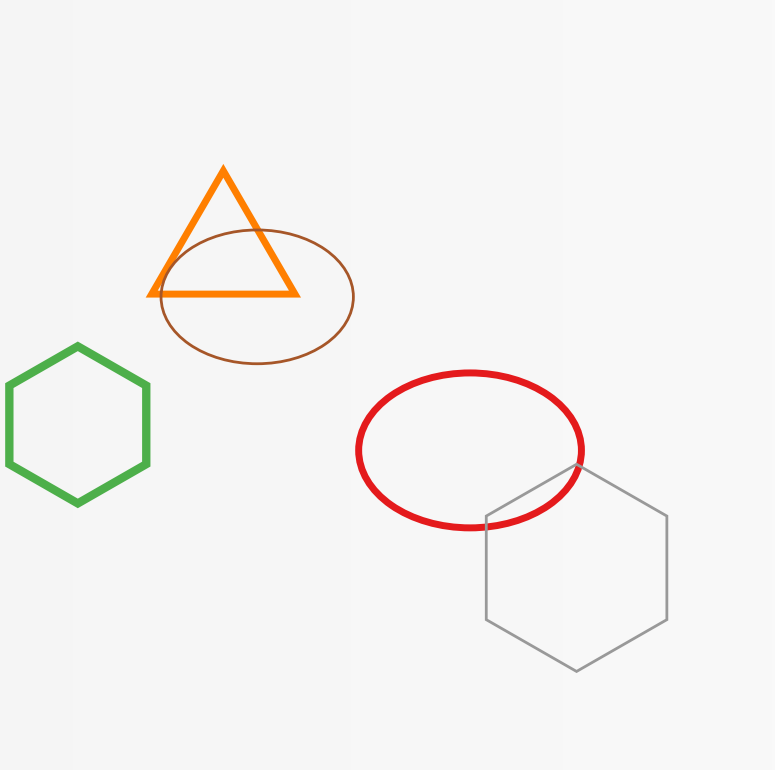[{"shape": "oval", "thickness": 2.5, "radius": 0.72, "center": [0.607, 0.415]}, {"shape": "hexagon", "thickness": 3, "radius": 0.51, "center": [0.1, 0.448]}, {"shape": "triangle", "thickness": 2.5, "radius": 0.53, "center": [0.288, 0.671]}, {"shape": "oval", "thickness": 1, "radius": 0.62, "center": [0.332, 0.614]}, {"shape": "hexagon", "thickness": 1, "radius": 0.67, "center": [0.744, 0.263]}]